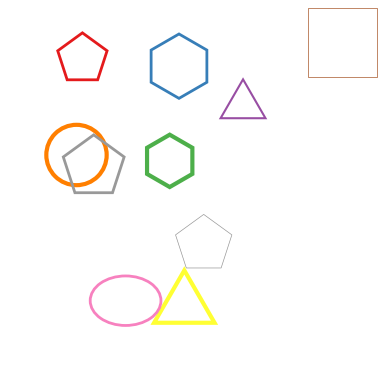[{"shape": "pentagon", "thickness": 2, "radius": 0.34, "center": [0.214, 0.847]}, {"shape": "hexagon", "thickness": 2, "radius": 0.42, "center": [0.465, 0.828]}, {"shape": "hexagon", "thickness": 3, "radius": 0.34, "center": [0.441, 0.582]}, {"shape": "triangle", "thickness": 1.5, "radius": 0.34, "center": [0.631, 0.727]}, {"shape": "circle", "thickness": 3, "radius": 0.39, "center": [0.199, 0.597]}, {"shape": "triangle", "thickness": 3, "radius": 0.45, "center": [0.479, 0.207]}, {"shape": "square", "thickness": 0.5, "radius": 0.45, "center": [0.889, 0.891]}, {"shape": "oval", "thickness": 2, "radius": 0.46, "center": [0.326, 0.219]}, {"shape": "pentagon", "thickness": 2, "radius": 0.42, "center": [0.243, 0.567]}, {"shape": "pentagon", "thickness": 0.5, "radius": 0.38, "center": [0.529, 0.366]}]